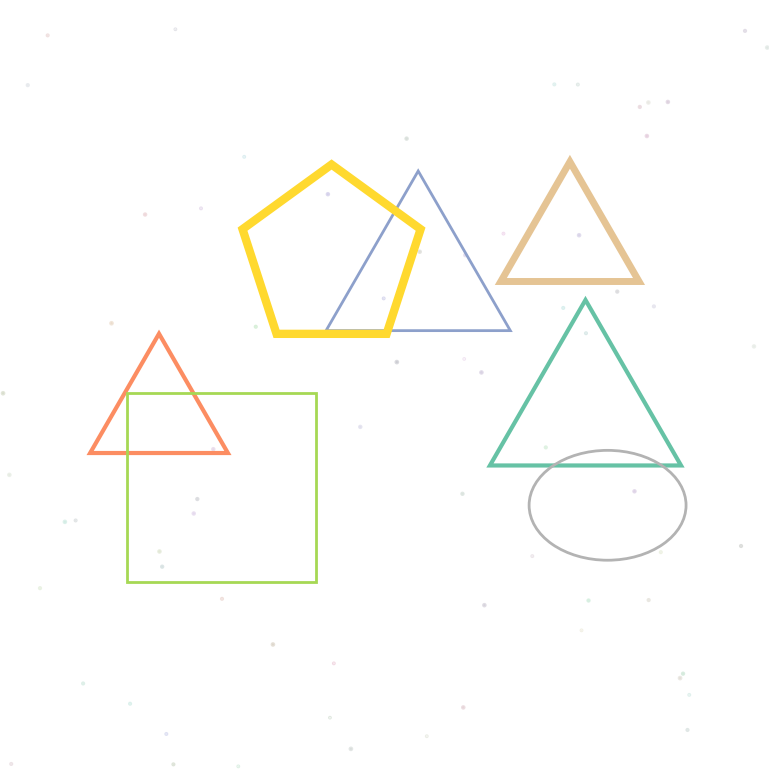[{"shape": "triangle", "thickness": 1.5, "radius": 0.72, "center": [0.76, 0.467]}, {"shape": "triangle", "thickness": 1.5, "radius": 0.52, "center": [0.207, 0.463]}, {"shape": "triangle", "thickness": 1, "radius": 0.69, "center": [0.543, 0.64]}, {"shape": "square", "thickness": 1, "radius": 0.61, "center": [0.288, 0.367]}, {"shape": "pentagon", "thickness": 3, "radius": 0.61, "center": [0.431, 0.665]}, {"shape": "triangle", "thickness": 2.5, "radius": 0.52, "center": [0.74, 0.686]}, {"shape": "oval", "thickness": 1, "radius": 0.51, "center": [0.789, 0.344]}]